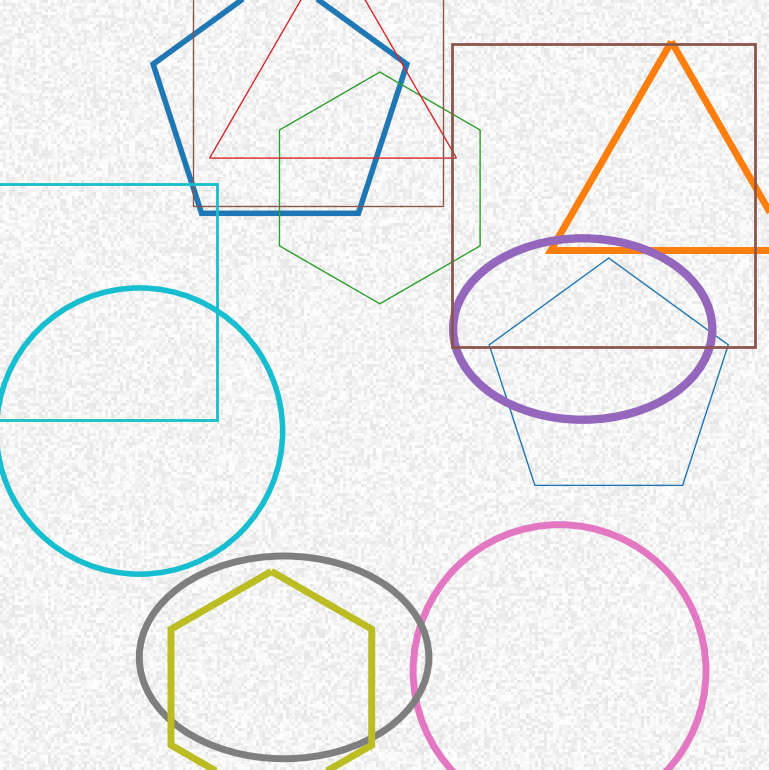[{"shape": "pentagon", "thickness": 2, "radius": 0.87, "center": [0.364, 0.863]}, {"shape": "pentagon", "thickness": 0.5, "radius": 0.82, "center": [0.791, 0.502]}, {"shape": "triangle", "thickness": 2.5, "radius": 0.9, "center": [0.872, 0.765]}, {"shape": "hexagon", "thickness": 0.5, "radius": 0.75, "center": [0.493, 0.756]}, {"shape": "triangle", "thickness": 0.5, "radius": 0.93, "center": [0.433, 0.887]}, {"shape": "oval", "thickness": 3, "radius": 0.84, "center": [0.757, 0.573]}, {"shape": "square", "thickness": 0.5, "radius": 0.81, "center": [0.413, 0.896]}, {"shape": "square", "thickness": 1, "radius": 0.98, "center": [0.784, 0.746]}, {"shape": "circle", "thickness": 2.5, "radius": 0.95, "center": [0.727, 0.128]}, {"shape": "oval", "thickness": 2.5, "radius": 0.94, "center": [0.369, 0.146]}, {"shape": "hexagon", "thickness": 2.5, "radius": 0.75, "center": [0.352, 0.108]}, {"shape": "square", "thickness": 1, "radius": 0.77, "center": [0.129, 0.608]}, {"shape": "circle", "thickness": 2, "radius": 0.93, "center": [0.181, 0.44]}]